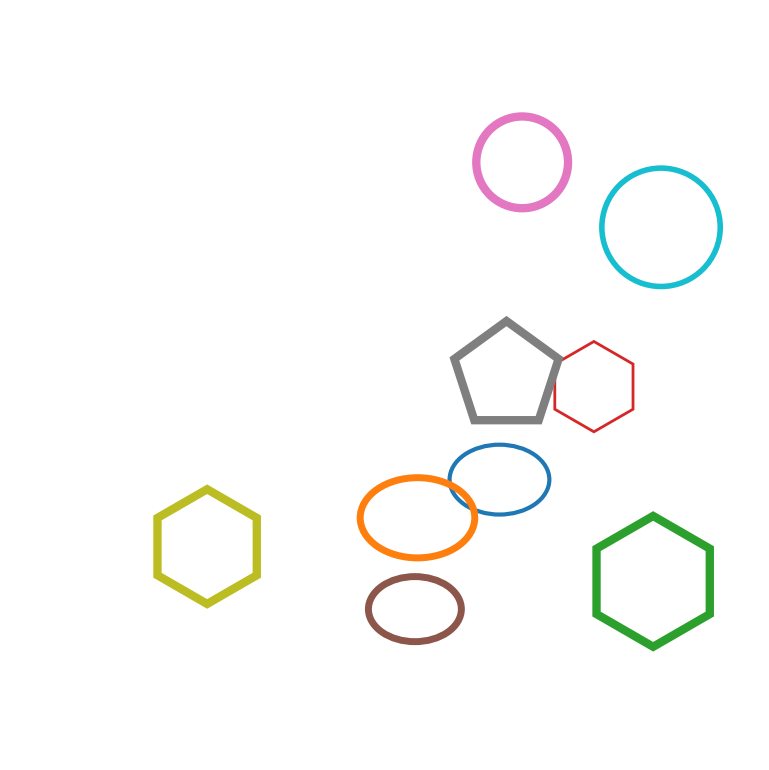[{"shape": "oval", "thickness": 1.5, "radius": 0.32, "center": [0.649, 0.377]}, {"shape": "oval", "thickness": 2.5, "radius": 0.37, "center": [0.542, 0.328]}, {"shape": "hexagon", "thickness": 3, "radius": 0.42, "center": [0.848, 0.245]}, {"shape": "hexagon", "thickness": 1, "radius": 0.29, "center": [0.771, 0.498]}, {"shape": "oval", "thickness": 2.5, "radius": 0.3, "center": [0.539, 0.209]}, {"shape": "circle", "thickness": 3, "radius": 0.3, "center": [0.678, 0.789]}, {"shape": "pentagon", "thickness": 3, "radius": 0.36, "center": [0.658, 0.512]}, {"shape": "hexagon", "thickness": 3, "radius": 0.37, "center": [0.269, 0.29]}, {"shape": "circle", "thickness": 2, "radius": 0.38, "center": [0.859, 0.705]}]